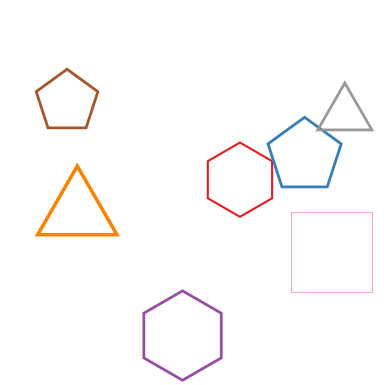[{"shape": "hexagon", "thickness": 1.5, "radius": 0.48, "center": [0.623, 0.533]}, {"shape": "pentagon", "thickness": 2, "radius": 0.5, "center": [0.791, 0.595]}, {"shape": "hexagon", "thickness": 2, "radius": 0.58, "center": [0.474, 0.128]}, {"shape": "triangle", "thickness": 2.5, "radius": 0.59, "center": [0.201, 0.45]}, {"shape": "pentagon", "thickness": 2, "radius": 0.42, "center": [0.174, 0.736]}, {"shape": "square", "thickness": 0.5, "radius": 0.52, "center": [0.861, 0.345]}, {"shape": "triangle", "thickness": 2, "radius": 0.41, "center": [0.896, 0.703]}]